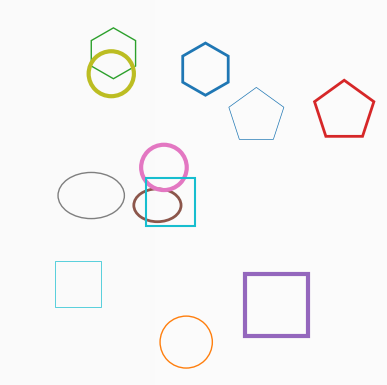[{"shape": "hexagon", "thickness": 2, "radius": 0.34, "center": [0.53, 0.82]}, {"shape": "pentagon", "thickness": 0.5, "radius": 0.37, "center": [0.662, 0.698]}, {"shape": "circle", "thickness": 1, "radius": 0.34, "center": [0.481, 0.111]}, {"shape": "hexagon", "thickness": 1, "radius": 0.33, "center": [0.293, 0.862]}, {"shape": "pentagon", "thickness": 2, "radius": 0.4, "center": [0.888, 0.711]}, {"shape": "square", "thickness": 3, "radius": 0.4, "center": [0.714, 0.208]}, {"shape": "oval", "thickness": 2, "radius": 0.3, "center": [0.406, 0.467]}, {"shape": "circle", "thickness": 3, "radius": 0.29, "center": [0.423, 0.565]}, {"shape": "oval", "thickness": 1, "radius": 0.43, "center": [0.235, 0.492]}, {"shape": "circle", "thickness": 3, "radius": 0.29, "center": [0.287, 0.808]}, {"shape": "square", "thickness": 1.5, "radius": 0.31, "center": [0.44, 0.476]}, {"shape": "square", "thickness": 0.5, "radius": 0.3, "center": [0.2, 0.262]}]